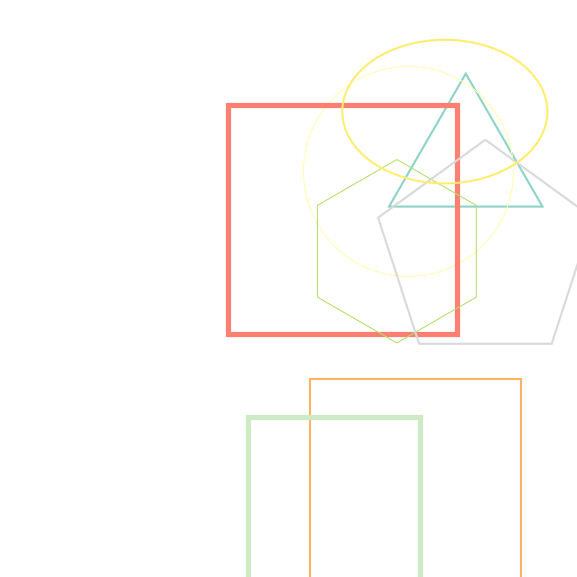[{"shape": "triangle", "thickness": 1, "radius": 0.77, "center": [0.807, 0.718]}, {"shape": "circle", "thickness": 0.5, "radius": 0.91, "center": [0.707, 0.702]}, {"shape": "square", "thickness": 2.5, "radius": 0.99, "center": [0.593, 0.619]}, {"shape": "square", "thickness": 1, "radius": 0.91, "center": [0.72, 0.16]}, {"shape": "hexagon", "thickness": 0.5, "radius": 0.79, "center": [0.687, 0.564]}, {"shape": "pentagon", "thickness": 1, "radius": 0.98, "center": [0.84, 0.562]}, {"shape": "square", "thickness": 2.5, "radius": 0.75, "center": [0.578, 0.128]}, {"shape": "oval", "thickness": 1, "radius": 0.89, "center": [0.77, 0.806]}]